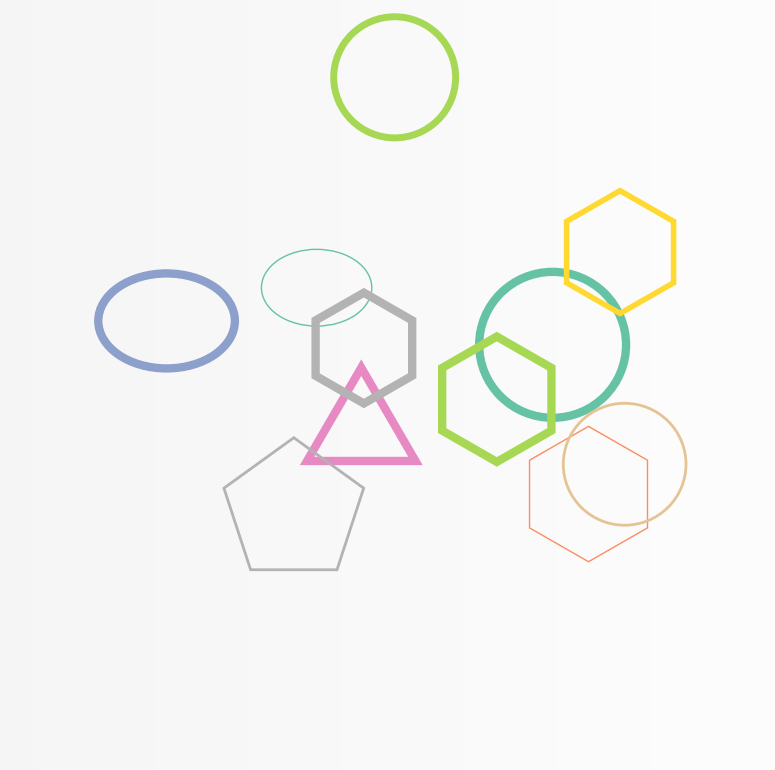[{"shape": "circle", "thickness": 3, "radius": 0.47, "center": [0.713, 0.552]}, {"shape": "oval", "thickness": 0.5, "radius": 0.36, "center": [0.409, 0.626]}, {"shape": "hexagon", "thickness": 0.5, "radius": 0.44, "center": [0.759, 0.358]}, {"shape": "oval", "thickness": 3, "radius": 0.44, "center": [0.215, 0.583]}, {"shape": "triangle", "thickness": 3, "radius": 0.4, "center": [0.466, 0.442]}, {"shape": "circle", "thickness": 2.5, "radius": 0.39, "center": [0.509, 0.9]}, {"shape": "hexagon", "thickness": 3, "radius": 0.41, "center": [0.641, 0.481]}, {"shape": "hexagon", "thickness": 2, "radius": 0.4, "center": [0.8, 0.673]}, {"shape": "circle", "thickness": 1, "radius": 0.4, "center": [0.806, 0.397]}, {"shape": "hexagon", "thickness": 3, "radius": 0.36, "center": [0.47, 0.548]}, {"shape": "pentagon", "thickness": 1, "radius": 0.47, "center": [0.379, 0.337]}]